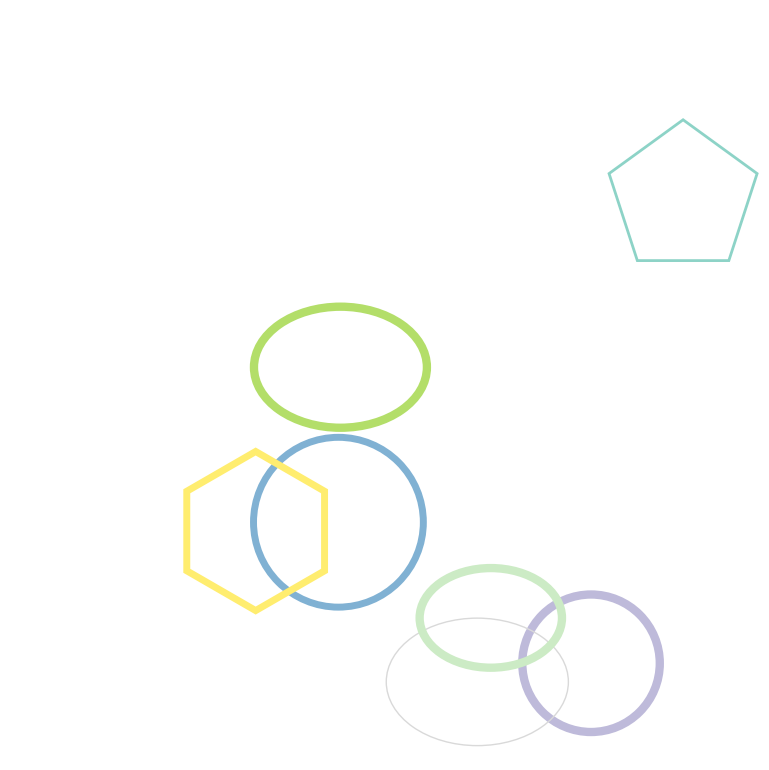[{"shape": "pentagon", "thickness": 1, "radius": 0.51, "center": [0.887, 0.743]}, {"shape": "circle", "thickness": 3, "radius": 0.45, "center": [0.768, 0.139]}, {"shape": "circle", "thickness": 2.5, "radius": 0.55, "center": [0.44, 0.322]}, {"shape": "oval", "thickness": 3, "radius": 0.56, "center": [0.442, 0.523]}, {"shape": "oval", "thickness": 0.5, "radius": 0.59, "center": [0.62, 0.114]}, {"shape": "oval", "thickness": 3, "radius": 0.46, "center": [0.637, 0.198]}, {"shape": "hexagon", "thickness": 2.5, "radius": 0.52, "center": [0.332, 0.31]}]